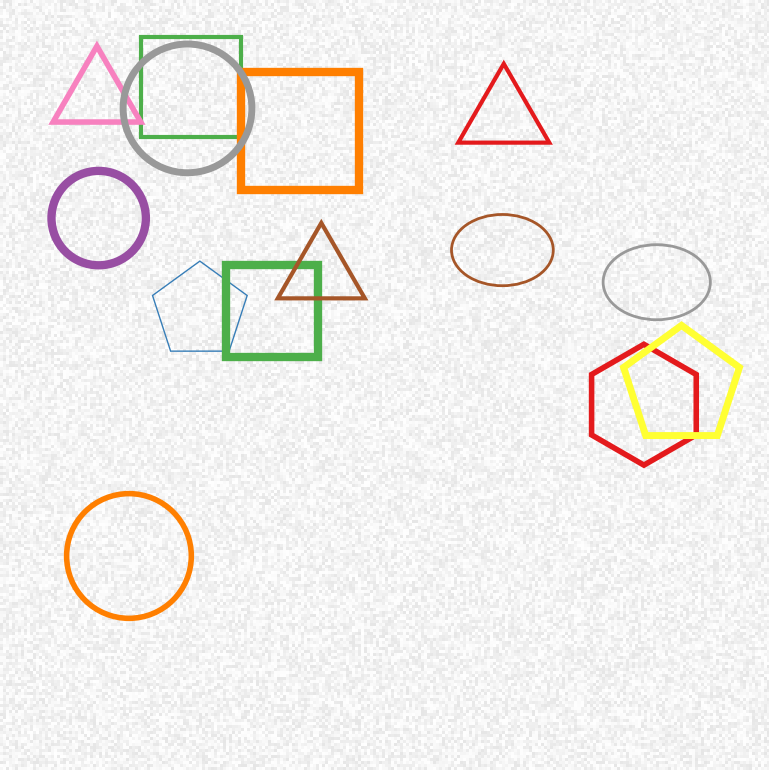[{"shape": "triangle", "thickness": 1.5, "radius": 0.34, "center": [0.654, 0.849]}, {"shape": "hexagon", "thickness": 2, "radius": 0.39, "center": [0.836, 0.474]}, {"shape": "pentagon", "thickness": 0.5, "radius": 0.32, "center": [0.26, 0.596]}, {"shape": "square", "thickness": 1.5, "radius": 0.32, "center": [0.249, 0.887]}, {"shape": "square", "thickness": 3, "radius": 0.3, "center": [0.353, 0.596]}, {"shape": "circle", "thickness": 3, "radius": 0.31, "center": [0.128, 0.717]}, {"shape": "circle", "thickness": 2, "radius": 0.4, "center": [0.167, 0.278]}, {"shape": "square", "thickness": 3, "radius": 0.38, "center": [0.389, 0.83]}, {"shape": "pentagon", "thickness": 2.5, "radius": 0.4, "center": [0.885, 0.498]}, {"shape": "oval", "thickness": 1, "radius": 0.33, "center": [0.652, 0.675]}, {"shape": "triangle", "thickness": 1.5, "radius": 0.33, "center": [0.417, 0.645]}, {"shape": "triangle", "thickness": 2, "radius": 0.33, "center": [0.126, 0.874]}, {"shape": "oval", "thickness": 1, "radius": 0.35, "center": [0.853, 0.633]}, {"shape": "circle", "thickness": 2.5, "radius": 0.42, "center": [0.244, 0.859]}]